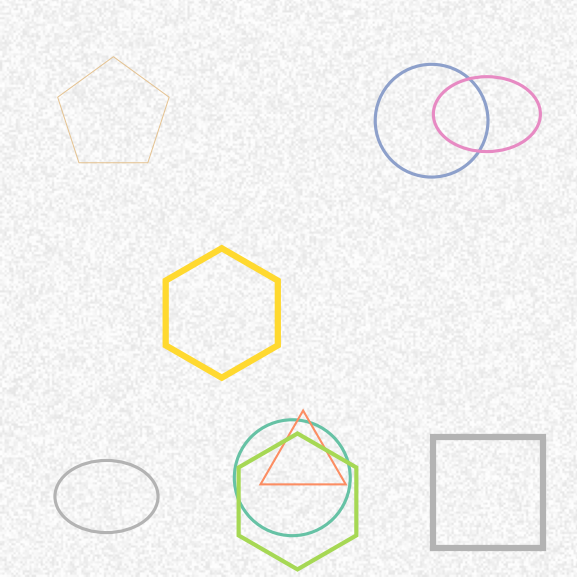[{"shape": "circle", "thickness": 1.5, "radius": 0.5, "center": [0.506, 0.172]}, {"shape": "triangle", "thickness": 1, "radius": 0.43, "center": [0.525, 0.203]}, {"shape": "circle", "thickness": 1.5, "radius": 0.49, "center": [0.747, 0.79]}, {"shape": "oval", "thickness": 1.5, "radius": 0.46, "center": [0.843, 0.801]}, {"shape": "hexagon", "thickness": 2, "radius": 0.59, "center": [0.515, 0.131]}, {"shape": "hexagon", "thickness": 3, "radius": 0.56, "center": [0.384, 0.457]}, {"shape": "pentagon", "thickness": 0.5, "radius": 0.51, "center": [0.196, 0.799]}, {"shape": "oval", "thickness": 1.5, "radius": 0.45, "center": [0.184, 0.139]}, {"shape": "square", "thickness": 3, "radius": 0.48, "center": [0.845, 0.147]}]